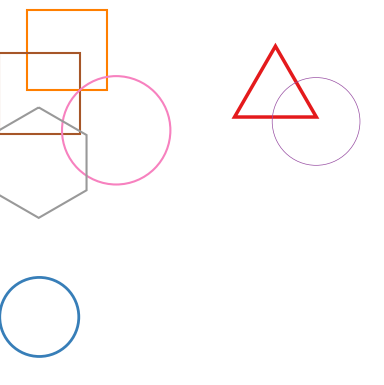[{"shape": "triangle", "thickness": 2.5, "radius": 0.61, "center": [0.715, 0.757]}, {"shape": "circle", "thickness": 2, "radius": 0.51, "center": [0.102, 0.177]}, {"shape": "circle", "thickness": 0.5, "radius": 0.57, "center": [0.821, 0.685]}, {"shape": "square", "thickness": 1.5, "radius": 0.52, "center": [0.174, 0.871]}, {"shape": "square", "thickness": 1.5, "radius": 0.52, "center": [0.103, 0.757]}, {"shape": "circle", "thickness": 1.5, "radius": 0.7, "center": [0.302, 0.662]}, {"shape": "hexagon", "thickness": 1.5, "radius": 0.72, "center": [0.101, 0.578]}]